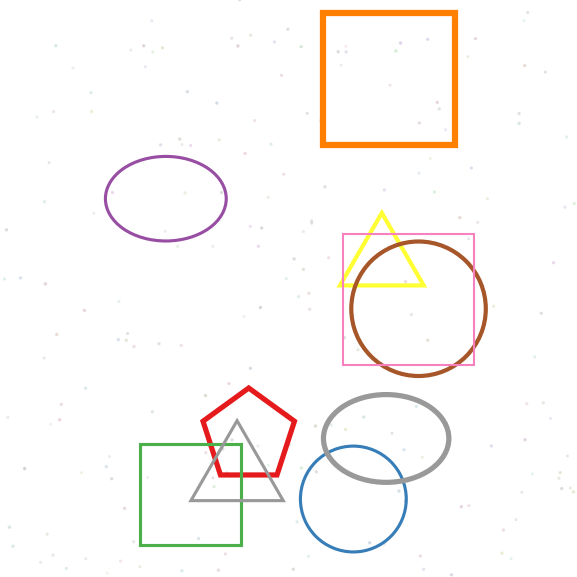[{"shape": "pentagon", "thickness": 2.5, "radius": 0.42, "center": [0.431, 0.244]}, {"shape": "circle", "thickness": 1.5, "radius": 0.46, "center": [0.612, 0.135]}, {"shape": "square", "thickness": 1.5, "radius": 0.44, "center": [0.329, 0.143]}, {"shape": "oval", "thickness": 1.5, "radius": 0.52, "center": [0.287, 0.655]}, {"shape": "square", "thickness": 3, "radius": 0.57, "center": [0.674, 0.862]}, {"shape": "triangle", "thickness": 2, "radius": 0.42, "center": [0.661, 0.547]}, {"shape": "circle", "thickness": 2, "radius": 0.58, "center": [0.725, 0.465]}, {"shape": "square", "thickness": 1, "radius": 0.57, "center": [0.708, 0.481]}, {"shape": "oval", "thickness": 2.5, "radius": 0.54, "center": [0.669, 0.24]}, {"shape": "triangle", "thickness": 1.5, "radius": 0.46, "center": [0.411, 0.178]}]